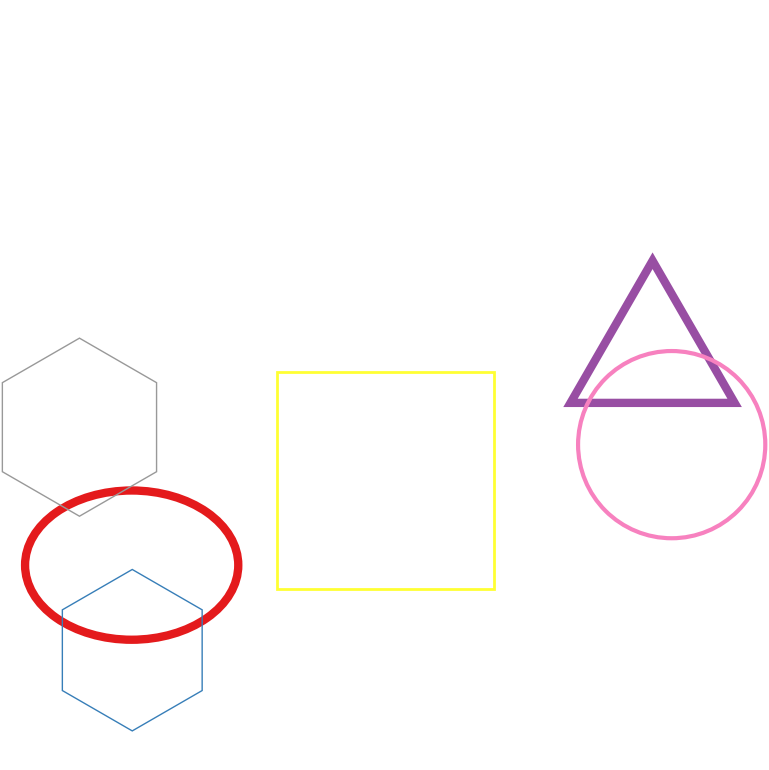[{"shape": "oval", "thickness": 3, "radius": 0.69, "center": [0.171, 0.266]}, {"shape": "hexagon", "thickness": 0.5, "radius": 0.52, "center": [0.172, 0.156]}, {"shape": "triangle", "thickness": 3, "radius": 0.62, "center": [0.847, 0.538]}, {"shape": "square", "thickness": 1, "radius": 0.71, "center": [0.501, 0.376]}, {"shape": "circle", "thickness": 1.5, "radius": 0.61, "center": [0.872, 0.423]}, {"shape": "hexagon", "thickness": 0.5, "radius": 0.58, "center": [0.103, 0.445]}]